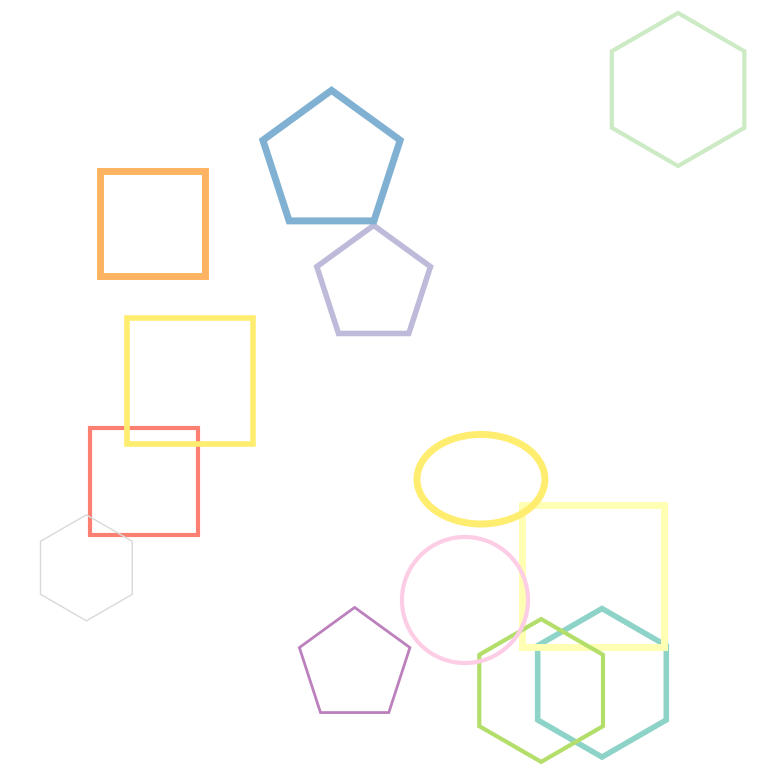[{"shape": "hexagon", "thickness": 2, "radius": 0.48, "center": [0.782, 0.113]}, {"shape": "square", "thickness": 2.5, "radius": 0.46, "center": [0.77, 0.252]}, {"shape": "pentagon", "thickness": 2, "radius": 0.39, "center": [0.485, 0.63]}, {"shape": "square", "thickness": 1.5, "radius": 0.35, "center": [0.187, 0.375]}, {"shape": "pentagon", "thickness": 2.5, "radius": 0.47, "center": [0.431, 0.789]}, {"shape": "square", "thickness": 2.5, "radius": 0.34, "center": [0.198, 0.709]}, {"shape": "hexagon", "thickness": 1.5, "radius": 0.46, "center": [0.703, 0.103]}, {"shape": "circle", "thickness": 1.5, "radius": 0.41, "center": [0.604, 0.221]}, {"shape": "hexagon", "thickness": 0.5, "radius": 0.34, "center": [0.112, 0.263]}, {"shape": "pentagon", "thickness": 1, "radius": 0.38, "center": [0.461, 0.136]}, {"shape": "hexagon", "thickness": 1.5, "radius": 0.5, "center": [0.881, 0.884]}, {"shape": "square", "thickness": 2, "radius": 0.41, "center": [0.247, 0.505]}, {"shape": "oval", "thickness": 2.5, "radius": 0.42, "center": [0.625, 0.378]}]